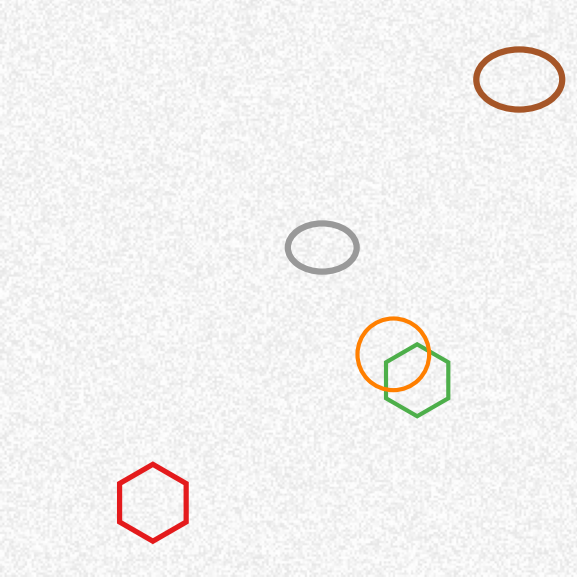[{"shape": "hexagon", "thickness": 2.5, "radius": 0.33, "center": [0.265, 0.129]}, {"shape": "hexagon", "thickness": 2, "radius": 0.31, "center": [0.722, 0.341]}, {"shape": "circle", "thickness": 2, "radius": 0.31, "center": [0.681, 0.386]}, {"shape": "oval", "thickness": 3, "radius": 0.37, "center": [0.899, 0.861]}, {"shape": "oval", "thickness": 3, "radius": 0.3, "center": [0.558, 0.571]}]